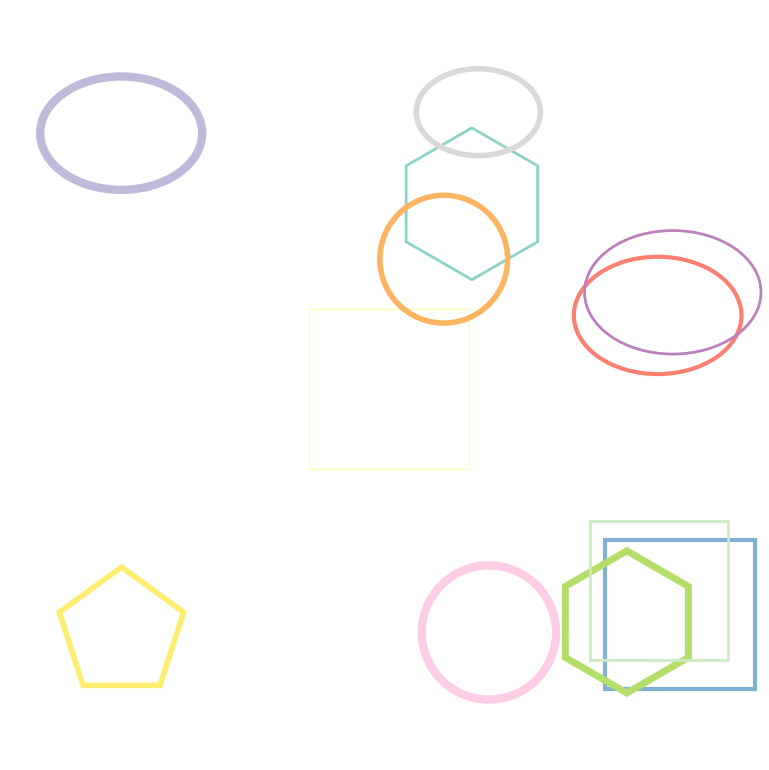[{"shape": "hexagon", "thickness": 1, "radius": 0.49, "center": [0.613, 0.735]}, {"shape": "square", "thickness": 0.5, "radius": 0.52, "center": [0.505, 0.495]}, {"shape": "oval", "thickness": 3, "radius": 0.53, "center": [0.157, 0.827]}, {"shape": "oval", "thickness": 1.5, "radius": 0.54, "center": [0.854, 0.59]}, {"shape": "square", "thickness": 1.5, "radius": 0.48, "center": [0.883, 0.202]}, {"shape": "circle", "thickness": 2, "radius": 0.41, "center": [0.576, 0.663]}, {"shape": "hexagon", "thickness": 2.5, "radius": 0.46, "center": [0.814, 0.192]}, {"shape": "circle", "thickness": 3, "radius": 0.44, "center": [0.635, 0.179]}, {"shape": "oval", "thickness": 2, "radius": 0.4, "center": [0.621, 0.854]}, {"shape": "oval", "thickness": 1, "radius": 0.57, "center": [0.874, 0.62]}, {"shape": "square", "thickness": 1, "radius": 0.45, "center": [0.856, 0.233]}, {"shape": "pentagon", "thickness": 2, "radius": 0.42, "center": [0.158, 0.179]}]